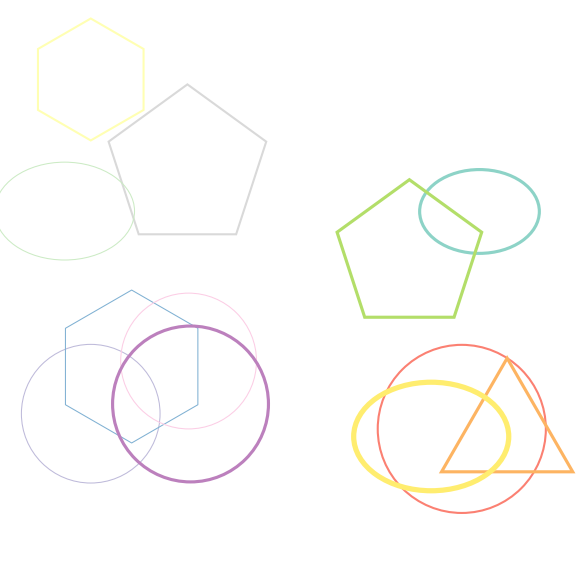[{"shape": "oval", "thickness": 1.5, "radius": 0.52, "center": [0.83, 0.633]}, {"shape": "hexagon", "thickness": 1, "radius": 0.53, "center": [0.157, 0.862]}, {"shape": "circle", "thickness": 0.5, "radius": 0.6, "center": [0.157, 0.283]}, {"shape": "circle", "thickness": 1, "radius": 0.73, "center": [0.8, 0.256]}, {"shape": "hexagon", "thickness": 0.5, "radius": 0.66, "center": [0.228, 0.364]}, {"shape": "triangle", "thickness": 1.5, "radius": 0.66, "center": [0.878, 0.248]}, {"shape": "pentagon", "thickness": 1.5, "radius": 0.66, "center": [0.709, 0.556]}, {"shape": "circle", "thickness": 0.5, "radius": 0.59, "center": [0.327, 0.374]}, {"shape": "pentagon", "thickness": 1, "radius": 0.72, "center": [0.325, 0.71]}, {"shape": "circle", "thickness": 1.5, "radius": 0.67, "center": [0.33, 0.3]}, {"shape": "oval", "thickness": 0.5, "radius": 0.61, "center": [0.112, 0.634]}, {"shape": "oval", "thickness": 2.5, "radius": 0.67, "center": [0.747, 0.243]}]